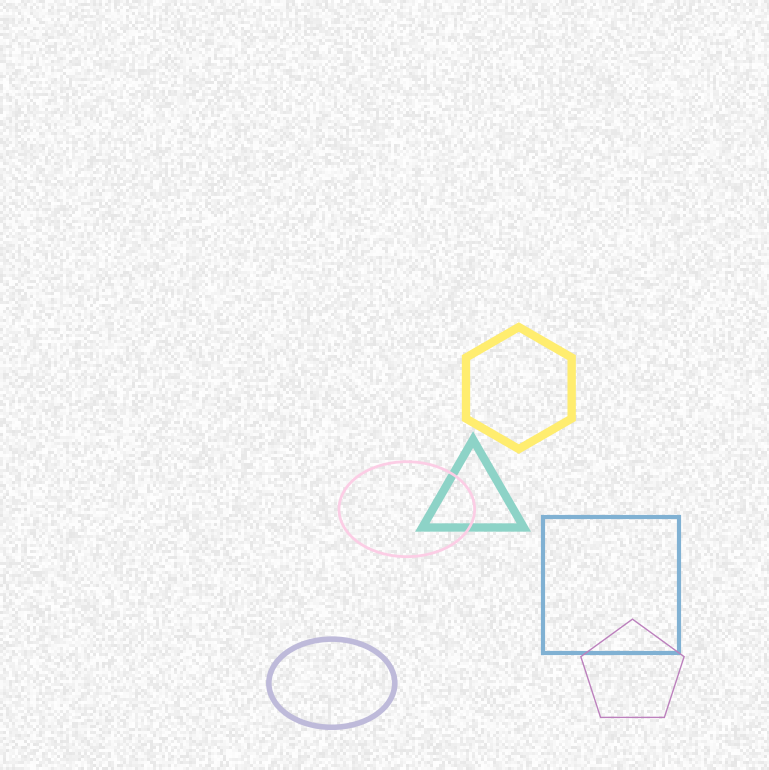[{"shape": "triangle", "thickness": 3, "radius": 0.38, "center": [0.614, 0.353]}, {"shape": "oval", "thickness": 2, "radius": 0.41, "center": [0.431, 0.113]}, {"shape": "square", "thickness": 1.5, "radius": 0.44, "center": [0.794, 0.24]}, {"shape": "oval", "thickness": 1, "radius": 0.44, "center": [0.528, 0.339]}, {"shape": "pentagon", "thickness": 0.5, "radius": 0.35, "center": [0.821, 0.125]}, {"shape": "hexagon", "thickness": 3, "radius": 0.4, "center": [0.674, 0.496]}]